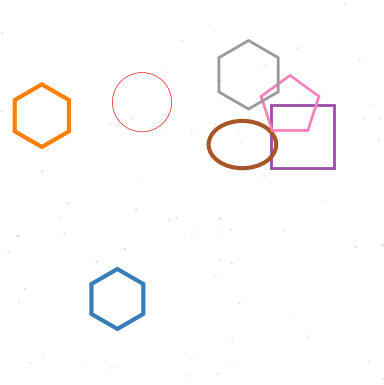[{"shape": "circle", "thickness": 0.5, "radius": 0.39, "center": [0.369, 0.735]}, {"shape": "hexagon", "thickness": 3, "radius": 0.39, "center": [0.305, 0.223]}, {"shape": "square", "thickness": 2, "radius": 0.41, "center": [0.786, 0.645]}, {"shape": "hexagon", "thickness": 3, "radius": 0.41, "center": [0.109, 0.7]}, {"shape": "oval", "thickness": 3, "radius": 0.44, "center": [0.63, 0.625]}, {"shape": "pentagon", "thickness": 2, "radius": 0.4, "center": [0.753, 0.725]}, {"shape": "hexagon", "thickness": 2, "radius": 0.44, "center": [0.646, 0.806]}]